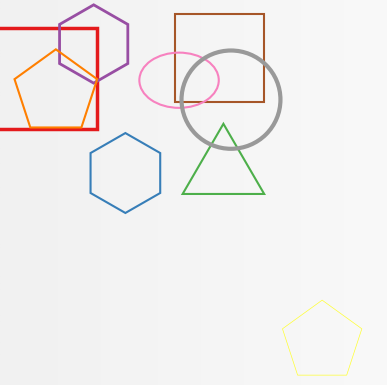[{"shape": "square", "thickness": 2.5, "radius": 0.66, "center": [0.118, 0.795]}, {"shape": "hexagon", "thickness": 1.5, "radius": 0.52, "center": [0.324, 0.551]}, {"shape": "triangle", "thickness": 1.5, "radius": 0.61, "center": [0.577, 0.557]}, {"shape": "hexagon", "thickness": 2, "radius": 0.51, "center": [0.242, 0.886]}, {"shape": "pentagon", "thickness": 1.5, "radius": 0.56, "center": [0.144, 0.76]}, {"shape": "pentagon", "thickness": 0.5, "radius": 0.54, "center": [0.831, 0.113]}, {"shape": "square", "thickness": 1.5, "radius": 0.57, "center": [0.566, 0.849]}, {"shape": "oval", "thickness": 1.5, "radius": 0.51, "center": [0.462, 0.792]}, {"shape": "circle", "thickness": 3, "radius": 0.64, "center": [0.596, 0.741]}]